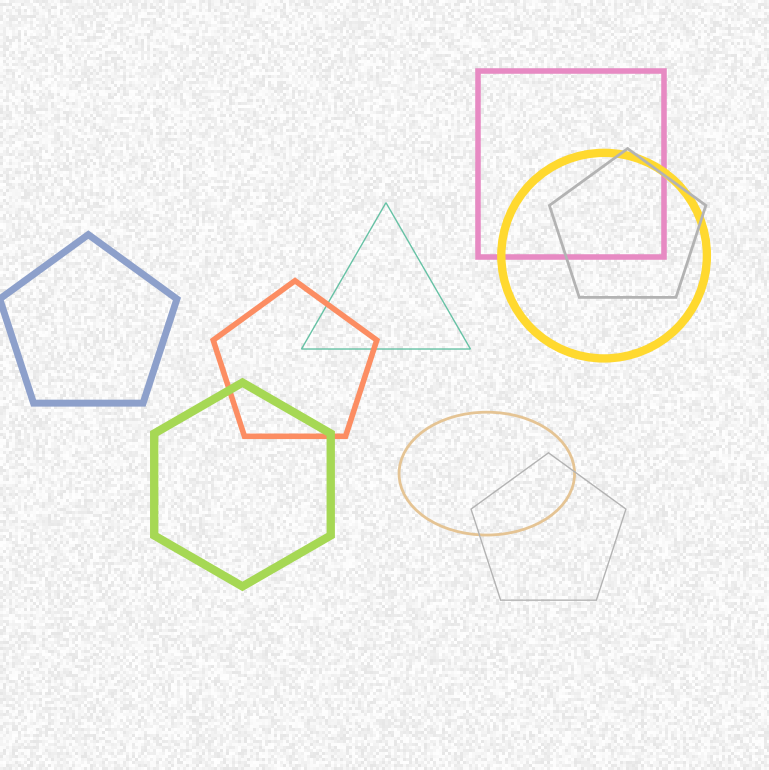[{"shape": "triangle", "thickness": 0.5, "radius": 0.63, "center": [0.501, 0.61]}, {"shape": "pentagon", "thickness": 2, "radius": 0.56, "center": [0.383, 0.524]}, {"shape": "pentagon", "thickness": 2.5, "radius": 0.61, "center": [0.115, 0.574]}, {"shape": "square", "thickness": 2, "radius": 0.6, "center": [0.742, 0.787]}, {"shape": "hexagon", "thickness": 3, "radius": 0.66, "center": [0.315, 0.371]}, {"shape": "circle", "thickness": 3, "radius": 0.67, "center": [0.785, 0.668]}, {"shape": "oval", "thickness": 1, "radius": 0.57, "center": [0.632, 0.385]}, {"shape": "pentagon", "thickness": 1, "radius": 0.53, "center": [0.815, 0.7]}, {"shape": "pentagon", "thickness": 0.5, "radius": 0.53, "center": [0.712, 0.306]}]